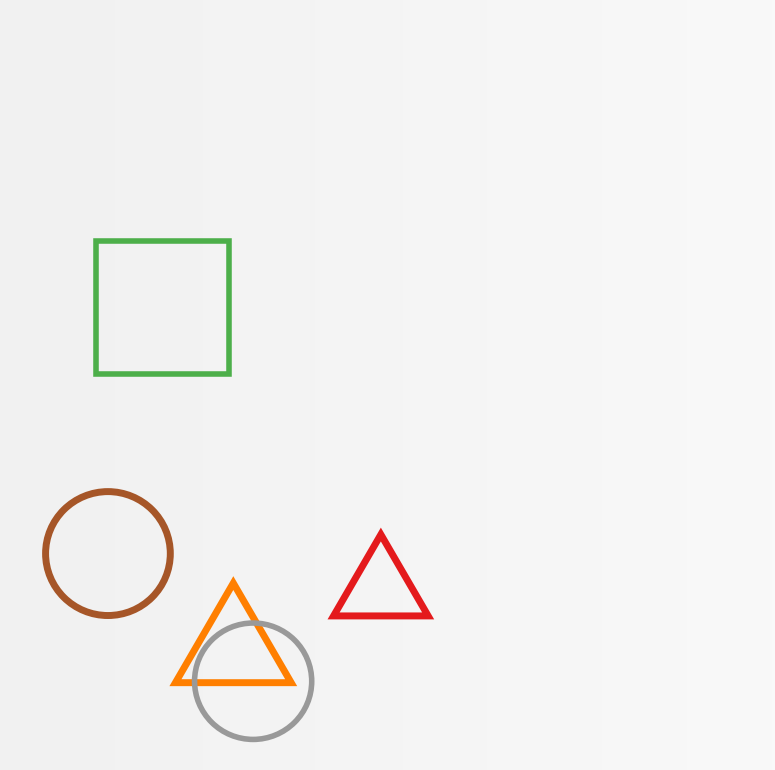[{"shape": "triangle", "thickness": 2.5, "radius": 0.35, "center": [0.491, 0.235]}, {"shape": "square", "thickness": 2, "radius": 0.43, "center": [0.21, 0.601]}, {"shape": "triangle", "thickness": 2.5, "radius": 0.43, "center": [0.301, 0.157]}, {"shape": "circle", "thickness": 2.5, "radius": 0.4, "center": [0.139, 0.281]}, {"shape": "circle", "thickness": 2, "radius": 0.38, "center": [0.327, 0.115]}]